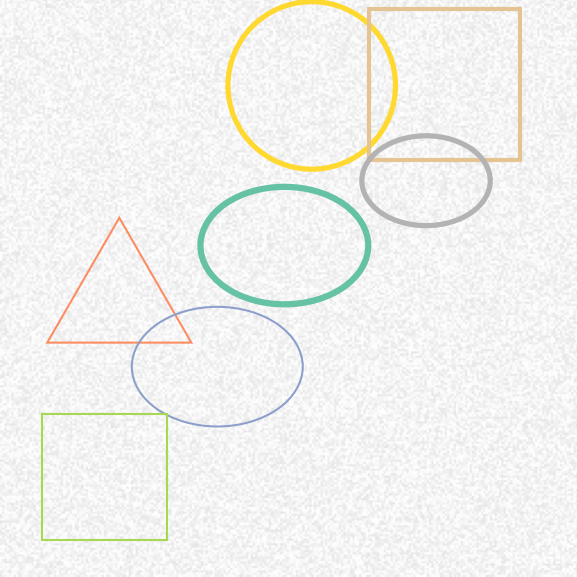[{"shape": "oval", "thickness": 3, "radius": 0.73, "center": [0.492, 0.574]}, {"shape": "triangle", "thickness": 1, "radius": 0.72, "center": [0.207, 0.478]}, {"shape": "oval", "thickness": 1, "radius": 0.74, "center": [0.376, 0.364]}, {"shape": "square", "thickness": 1, "radius": 0.54, "center": [0.181, 0.173]}, {"shape": "circle", "thickness": 2.5, "radius": 0.73, "center": [0.54, 0.851]}, {"shape": "square", "thickness": 2, "radius": 0.65, "center": [0.77, 0.853]}, {"shape": "oval", "thickness": 2.5, "radius": 0.56, "center": [0.738, 0.686]}]